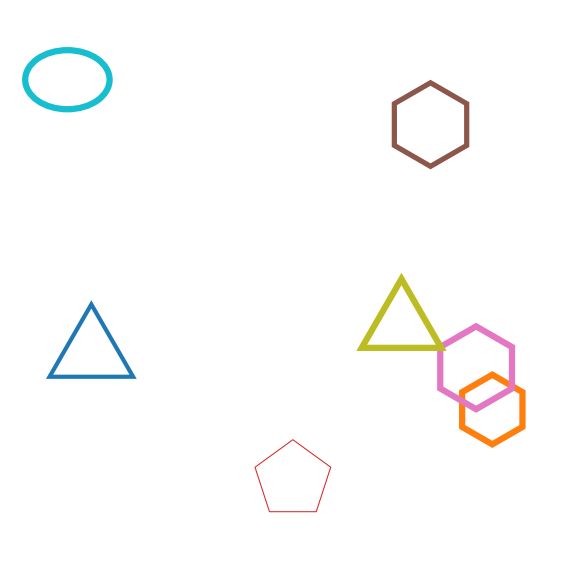[{"shape": "triangle", "thickness": 2, "radius": 0.42, "center": [0.158, 0.389]}, {"shape": "hexagon", "thickness": 3, "radius": 0.3, "center": [0.852, 0.29]}, {"shape": "pentagon", "thickness": 0.5, "radius": 0.34, "center": [0.507, 0.169]}, {"shape": "hexagon", "thickness": 2.5, "radius": 0.36, "center": [0.745, 0.783]}, {"shape": "hexagon", "thickness": 3, "radius": 0.36, "center": [0.824, 0.362]}, {"shape": "triangle", "thickness": 3, "radius": 0.4, "center": [0.695, 0.437]}, {"shape": "oval", "thickness": 3, "radius": 0.37, "center": [0.117, 0.861]}]